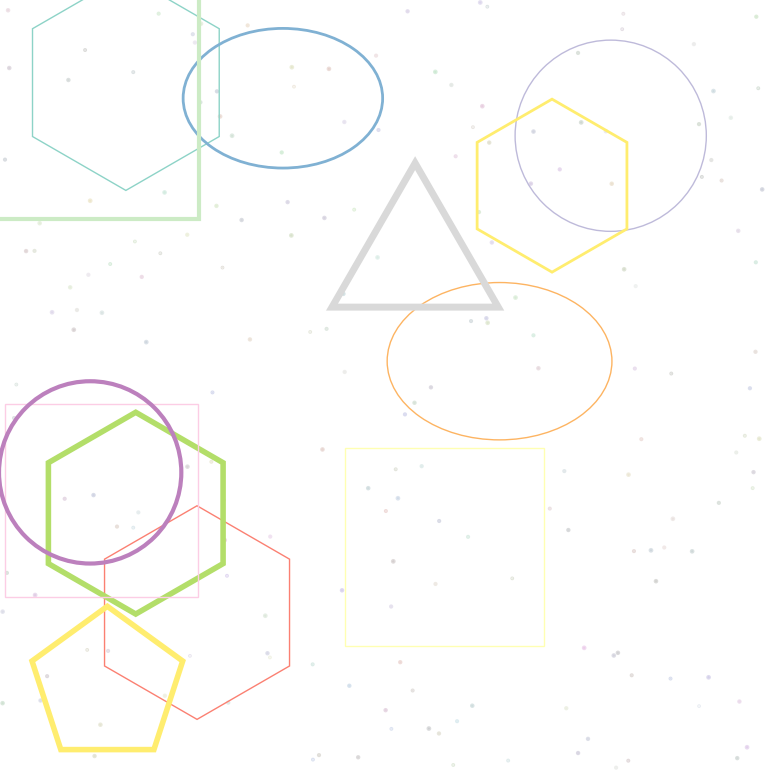[{"shape": "hexagon", "thickness": 0.5, "radius": 0.7, "center": [0.163, 0.893]}, {"shape": "square", "thickness": 0.5, "radius": 0.64, "center": [0.577, 0.29]}, {"shape": "circle", "thickness": 0.5, "radius": 0.62, "center": [0.793, 0.824]}, {"shape": "hexagon", "thickness": 0.5, "radius": 0.69, "center": [0.256, 0.204]}, {"shape": "oval", "thickness": 1, "radius": 0.65, "center": [0.367, 0.872]}, {"shape": "oval", "thickness": 0.5, "radius": 0.73, "center": [0.649, 0.531]}, {"shape": "hexagon", "thickness": 2, "radius": 0.65, "center": [0.176, 0.334]}, {"shape": "square", "thickness": 0.5, "radius": 0.63, "center": [0.132, 0.349]}, {"shape": "triangle", "thickness": 2.5, "radius": 0.62, "center": [0.539, 0.663]}, {"shape": "circle", "thickness": 1.5, "radius": 0.59, "center": [0.117, 0.387]}, {"shape": "square", "thickness": 1.5, "radius": 0.73, "center": [0.113, 0.862]}, {"shape": "hexagon", "thickness": 1, "radius": 0.56, "center": [0.717, 0.759]}, {"shape": "pentagon", "thickness": 2, "radius": 0.51, "center": [0.139, 0.11]}]